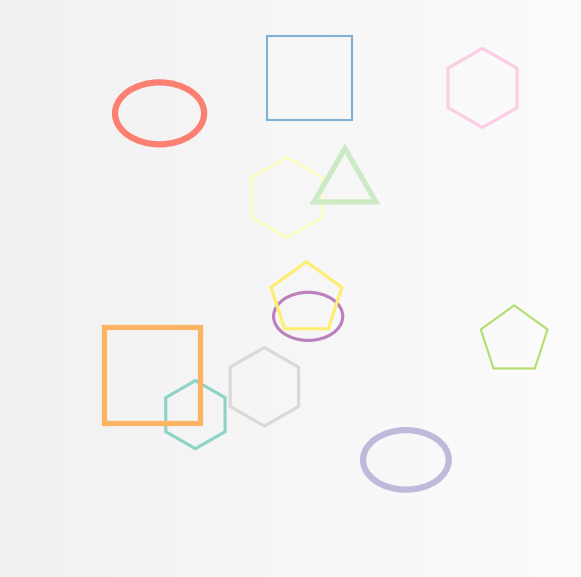[{"shape": "hexagon", "thickness": 1.5, "radius": 0.29, "center": [0.336, 0.281]}, {"shape": "hexagon", "thickness": 1, "radius": 0.35, "center": [0.494, 0.657]}, {"shape": "oval", "thickness": 3, "radius": 0.37, "center": [0.698, 0.203]}, {"shape": "oval", "thickness": 3, "radius": 0.38, "center": [0.275, 0.803]}, {"shape": "square", "thickness": 1, "radius": 0.36, "center": [0.533, 0.864]}, {"shape": "square", "thickness": 2.5, "radius": 0.41, "center": [0.262, 0.35]}, {"shape": "pentagon", "thickness": 1, "radius": 0.3, "center": [0.885, 0.41]}, {"shape": "hexagon", "thickness": 1.5, "radius": 0.34, "center": [0.83, 0.847]}, {"shape": "hexagon", "thickness": 1.5, "radius": 0.34, "center": [0.455, 0.329]}, {"shape": "oval", "thickness": 1.5, "radius": 0.3, "center": [0.53, 0.451]}, {"shape": "triangle", "thickness": 2.5, "radius": 0.31, "center": [0.593, 0.68]}, {"shape": "pentagon", "thickness": 1.5, "radius": 0.32, "center": [0.527, 0.482]}]